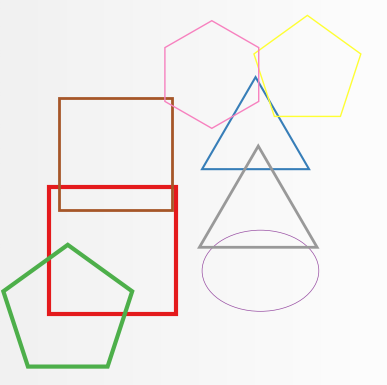[{"shape": "square", "thickness": 3, "radius": 0.82, "center": [0.29, 0.348]}, {"shape": "triangle", "thickness": 1.5, "radius": 0.8, "center": [0.659, 0.64]}, {"shape": "pentagon", "thickness": 3, "radius": 0.87, "center": [0.175, 0.189]}, {"shape": "oval", "thickness": 0.5, "radius": 0.75, "center": [0.672, 0.297]}, {"shape": "pentagon", "thickness": 1, "radius": 0.73, "center": [0.793, 0.815]}, {"shape": "square", "thickness": 2, "radius": 0.73, "center": [0.298, 0.6]}, {"shape": "hexagon", "thickness": 1, "radius": 0.7, "center": [0.547, 0.806]}, {"shape": "triangle", "thickness": 2, "radius": 0.88, "center": [0.666, 0.445]}]